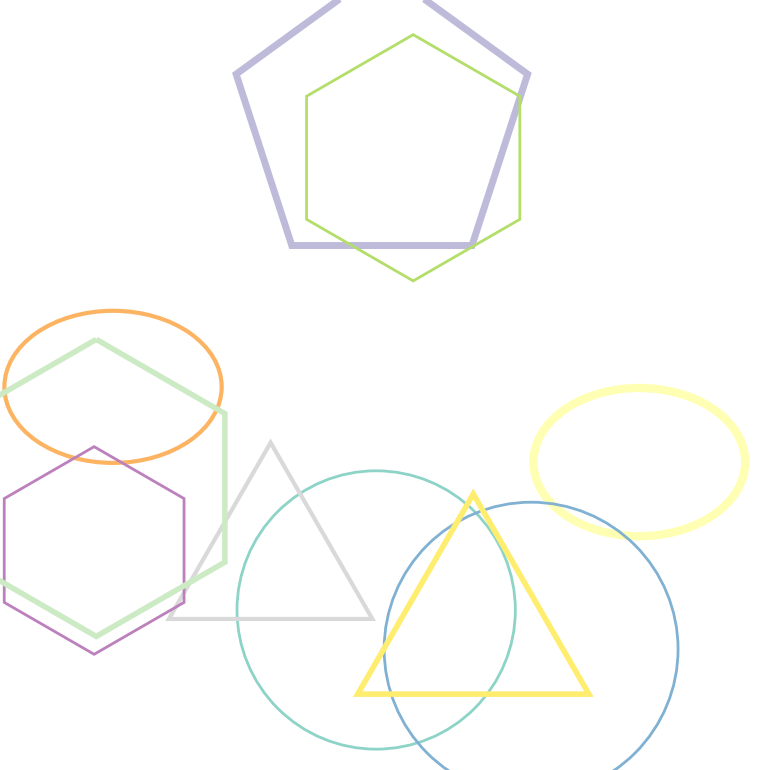[{"shape": "circle", "thickness": 1, "radius": 0.9, "center": [0.489, 0.208]}, {"shape": "oval", "thickness": 3, "radius": 0.69, "center": [0.83, 0.4]}, {"shape": "pentagon", "thickness": 2.5, "radius": 1.0, "center": [0.496, 0.842]}, {"shape": "circle", "thickness": 1, "radius": 0.95, "center": [0.69, 0.157]}, {"shape": "oval", "thickness": 1.5, "radius": 0.71, "center": [0.147, 0.498]}, {"shape": "hexagon", "thickness": 1, "radius": 0.8, "center": [0.537, 0.795]}, {"shape": "triangle", "thickness": 1.5, "radius": 0.76, "center": [0.351, 0.272]}, {"shape": "hexagon", "thickness": 1, "radius": 0.67, "center": [0.122, 0.285]}, {"shape": "hexagon", "thickness": 2, "radius": 0.96, "center": [0.125, 0.366]}, {"shape": "triangle", "thickness": 2, "radius": 0.87, "center": [0.615, 0.185]}]